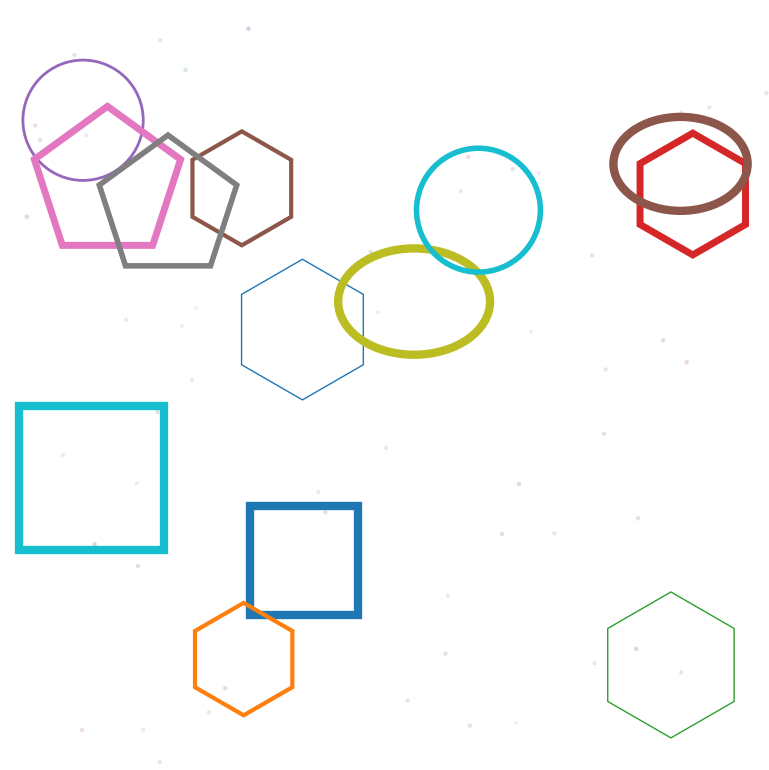[{"shape": "square", "thickness": 3, "radius": 0.35, "center": [0.395, 0.272]}, {"shape": "hexagon", "thickness": 0.5, "radius": 0.46, "center": [0.393, 0.572]}, {"shape": "hexagon", "thickness": 1.5, "radius": 0.36, "center": [0.316, 0.144]}, {"shape": "hexagon", "thickness": 0.5, "radius": 0.47, "center": [0.871, 0.136]}, {"shape": "hexagon", "thickness": 2.5, "radius": 0.4, "center": [0.9, 0.748]}, {"shape": "circle", "thickness": 1, "radius": 0.39, "center": [0.108, 0.844]}, {"shape": "hexagon", "thickness": 1.5, "radius": 0.37, "center": [0.314, 0.755]}, {"shape": "oval", "thickness": 3, "radius": 0.44, "center": [0.884, 0.787]}, {"shape": "pentagon", "thickness": 2.5, "radius": 0.5, "center": [0.14, 0.762]}, {"shape": "pentagon", "thickness": 2, "radius": 0.47, "center": [0.218, 0.731]}, {"shape": "oval", "thickness": 3, "radius": 0.49, "center": [0.538, 0.608]}, {"shape": "square", "thickness": 3, "radius": 0.47, "center": [0.119, 0.38]}, {"shape": "circle", "thickness": 2, "radius": 0.4, "center": [0.621, 0.727]}]